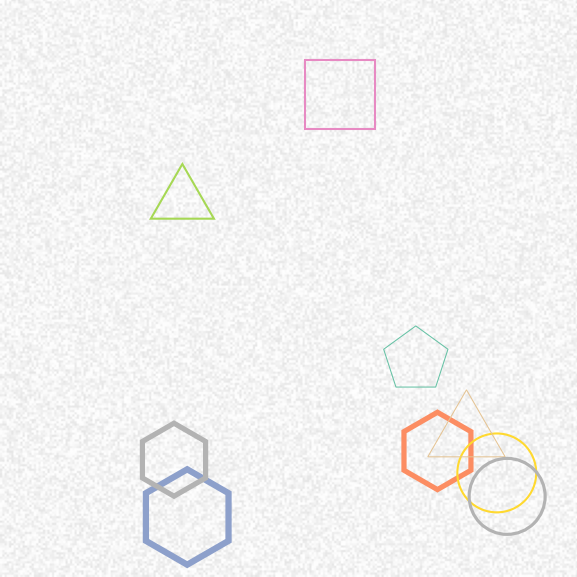[{"shape": "pentagon", "thickness": 0.5, "radius": 0.29, "center": [0.72, 0.376]}, {"shape": "hexagon", "thickness": 2.5, "radius": 0.33, "center": [0.758, 0.218]}, {"shape": "hexagon", "thickness": 3, "radius": 0.41, "center": [0.324, 0.104]}, {"shape": "square", "thickness": 1, "radius": 0.3, "center": [0.589, 0.835]}, {"shape": "triangle", "thickness": 1, "radius": 0.32, "center": [0.316, 0.652]}, {"shape": "circle", "thickness": 1, "radius": 0.34, "center": [0.86, 0.18]}, {"shape": "triangle", "thickness": 0.5, "radius": 0.39, "center": [0.808, 0.247]}, {"shape": "circle", "thickness": 1.5, "radius": 0.33, "center": [0.878, 0.14]}, {"shape": "hexagon", "thickness": 2.5, "radius": 0.32, "center": [0.301, 0.203]}]